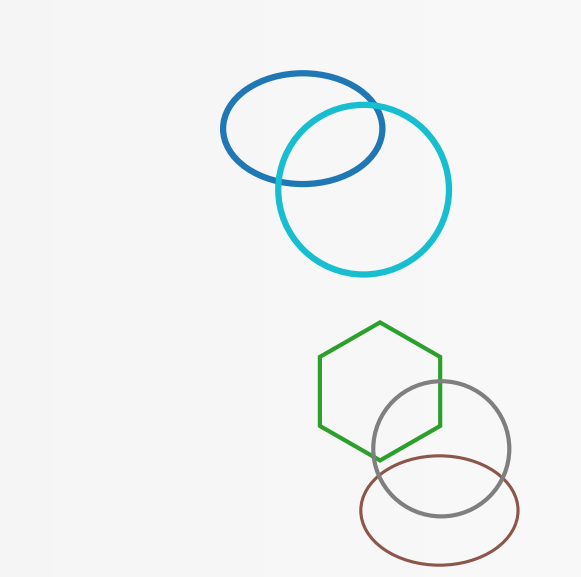[{"shape": "oval", "thickness": 3, "radius": 0.69, "center": [0.521, 0.776]}, {"shape": "hexagon", "thickness": 2, "radius": 0.6, "center": [0.654, 0.321]}, {"shape": "oval", "thickness": 1.5, "radius": 0.68, "center": [0.756, 0.115]}, {"shape": "circle", "thickness": 2, "radius": 0.59, "center": [0.759, 0.222]}, {"shape": "circle", "thickness": 3, "radius": 0.73, "center": [0.626, 0.671]}]